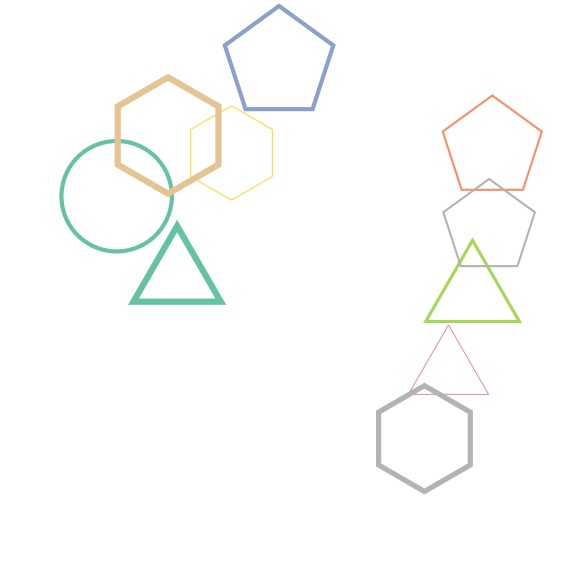[{"shape": "circle", "thickness": 2, "radius": 0.48, "center": [0.202, 0.659]}, {"shape": "triangle", "thickness": 3, "radius": 0.44, "center": [0.307, 0.52]}, {"shape": "pentagon", "thickness": 1, "radius": 0.45, "center": [0.852, 0.743]}, {"shape": "pentagon", "thickness": 2, "radius": 0.49, "center": [0.483, 0.89]}, {"shape": "triangle", "thickness": 0.5, "radius": 0.4, "center": [0.777, 0.356]}, {"shape": "triangle", "thickness": 1.5, "radius": 0.47, "center": [0.818, 0.489]}, {"shape": "hexagon", "thickness": 0.5, "radius": 0.41, "center": [0.401, 0.734]}, {"shape": "hexagon", "thickness": 3, "radius": 0.5, "center": [0.291, 0.764]}, {"shape": "hexagon", "thickness": 2.5, "radius": 0.46, "center": [0.735, 0.24]}, {"shape": "pentagon", "thickness": 1, "radius": 0.42, "center": [0.847, 0.606]}]